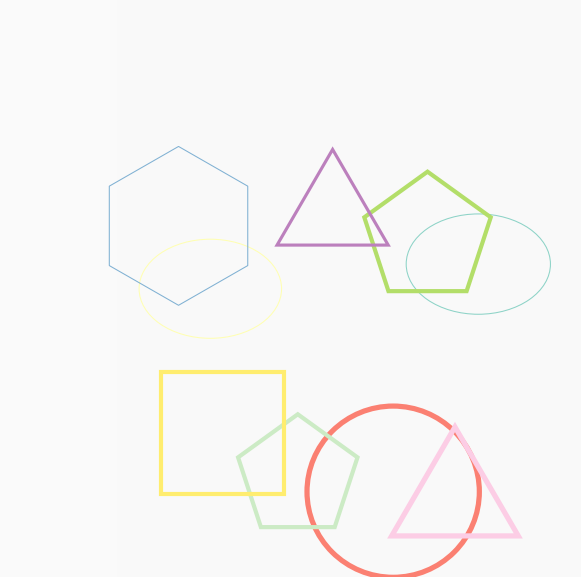[{"shape": "oval", "thickness": 0.5, "radius": 0.62, "center": [0.823, 0.542]}, {"shape": "oval", "thickness": 0.5, "radius": 0.61, "center": [0.362, 0.499]}, {"shape": "circle", "thickness": 2.5, "radius": 0.74, "center": [0.676, 0.148]}, {"shape": "hexagon", "thickness": 0.5, "radius": 0.69, "center": [0.307, 0.608]}, {"shape": "pentagon", "thickness": 2, "radius": 0.57, "center": [0.736, 0.587]}, {"shape": "triangle", "thickness": 2.5, "radius": 0.63, "center": [0.783, 0.134]}, {"shape": "triangle", "thickness": 1.5, "radius": 0.55, "center": [0.572, 0.63]}, {"shape": "pentagon", "thickness": 2, "radius": 0.54, "center": [0.512, 0.174]}, {"shape": "square", "thickness": 2, "radius": 0.53, "center": [0.383, 0.249]}]